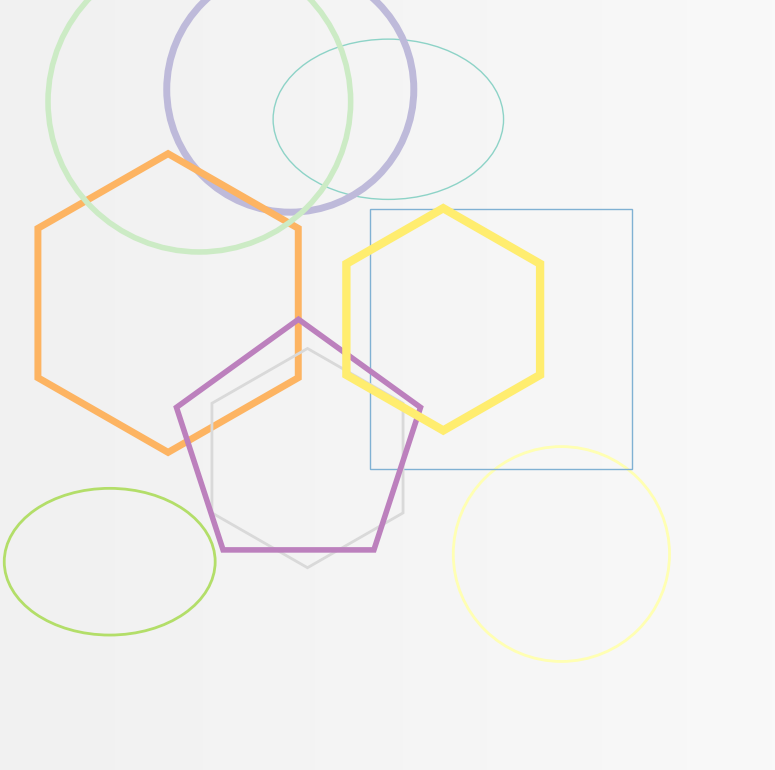[{"shape": "oval", "thickness": 0.5, "radius": 0.74, "center": [0.501, 0.845]}, {"shape": "circle", "thickness": 1, "radius": 0.7, "center": [0.724, 0.28]}, {"shape": "circle", "thickness": 2.5, "radius": 0.8, "center": [0.375, 0.884]}, {"shape": "square", "thickness": 0.5, "radius": 0.85, "center": [0.646, 0.56]}, {"shape": "hexagon", "thickness": 2.5, "radius": 0.97, "center": [0.217, 0.606]}, {"shape": "oval", "thickness": 1, "radius": 0.68, "center": [0.142, 0.271]}, {"shape": "hexagon", "thickness": 1, "radius": 0.71, "center": [0.397, 0.405]}, {"shape": "pentagon", "thickness": 2, "radius": 0.83, "center": [0.385, 0.42]}, {"shape": "circle", "thickness": 2, "radius": 0.98, "center": [0.257, 0.868]}, {"shape": "hexagon", "thickness": 3, "radius": 0.72, "center": [0.572, 0.585]}]